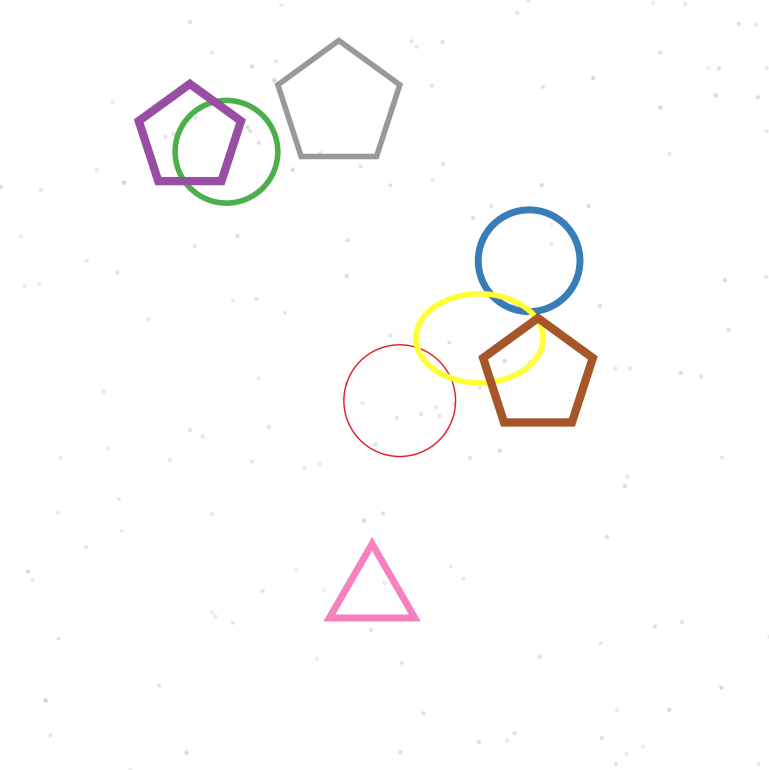[{"shape": "circle", "thickness": 0.5, "radius": 0.36, "center": [0.519, 0.48]}, {"shape": "circle", "thickness": 2.5, "radius": 0.33, "center": [0.687, 0.661]}, {"shape": "circle", "thickness": 2, "radius": 0.33, "center": [0.294, 0.803]}, {"shape": "pentagon", "thickness": 3, "radius": 0.35, "center": [0.247, 0.821]}, {"shape": "oval", "thickness": 2, "radius": 0.41, "center": [0.623, 0.561]}, {"shape": "pentagon", "thickness": 3, "radius": 0.37, "center": [0.699, 0.512]}, {"shape": "triangle", "thickness": 2.5, "radius": 0.32, "center": [0.483, 0.23]}, {"shape": "pentagon", "thickness": 2, "radius": 0.42, "center": [0.44, 0.864]}]